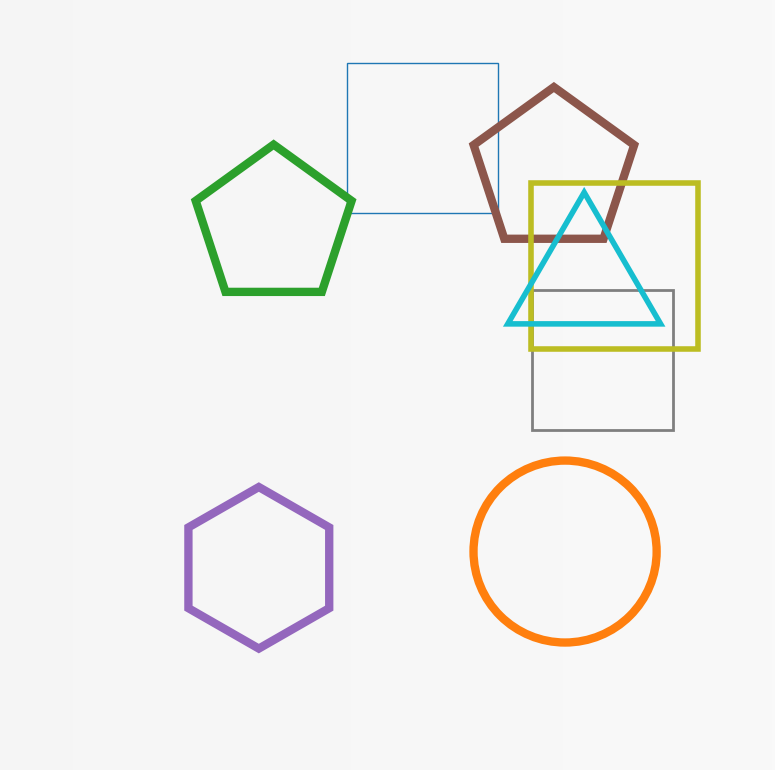[{"shape": "square", "thickness": 0.5, "radius": 0.49, "center": [0.545, 0.82]}, {"shape": "circle", "thickness": 3, "radius": 0.59, "center": [0.729, 0.284]}, {"shape": "pentagon", "thickness": 3, "radius": 0.53, "center": [0.353, 0.706]}, {"shape": "hexagon", "thickness": 3, "radius": 0.52, "center": [0.334, 0.263]}, {"shape": "pentagon", "thickness": 3, "radius": 0.54, "center": [0.715, 0.778]}, {"shape": "square", "thickness": 1, "radius": 0.46, "center": [0.777, 0.533]}, {"shape": "square", "thickness": 2, "radius": 0.54, "center": [0.793, 0.655]}, {"shape": "triangle", "thickness": 2, "radius": 0.57, "center": [0.754, 0.636]}]